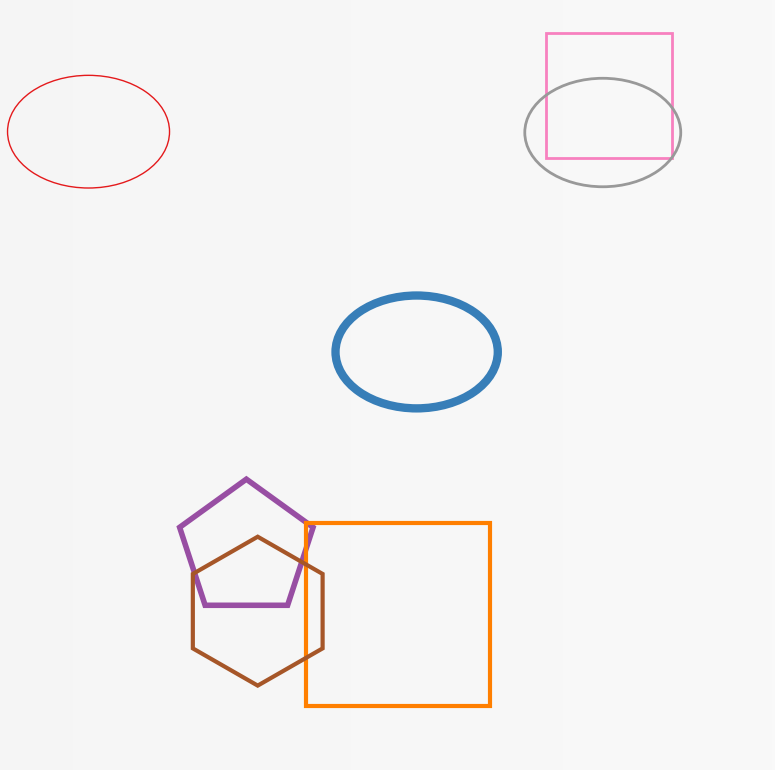[{"shape": "oval", "thickness": 0.5, "radius": 0.52, "center": [0.114, 0.829]}, {"shape": "oval", "thickness": 3, "radius": 0.52, "center": [0.538, 0.543]}, {"shape": "pentagon", "thickness": 2, "radius": 0.45, "center": [0.318, 0.287]}, {"shape": "square", "thickness": 1.5, "radius": 0.6, "center": [0.513, 0.202]}, {"shape": "hexagon", "thickness": 1.5, "radius": 0.48, "center": [0.333, 0.206]}, {"shape": "square", "thickness": 1, "radius": 0.4, "center": [0.786, 0.876]}, {"shape": "oval", "thickness": 1, "radius": 0.5, "center": [0.778, 0.828]}]